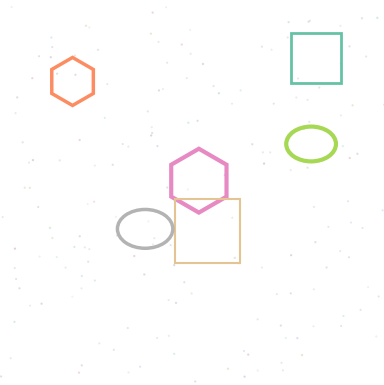[{"shape": "square", "thickness": 2, "radius": 0.32, "center": [0.82, 0.849]}, {"shape": "hexagon", "thickness": 2.5, "radius": 0.31, "center": [0.188, 0.788]}, {"shape": "hexagon", "thickness": 3, "radius": 0.41, "center": [0.517, 0.531]}, {"shape": "oval", "thickness": 3, "radius": 0.32, "center": [0.808, 0.626]}, {"shape": "square", "thickness": 1.5, "radius": 0.42, "center": [0.539, 0.399]}, {"shape": "oval", "thickness": 2.5, "radius": 0.36, "center": [0.377, 0.406]}]